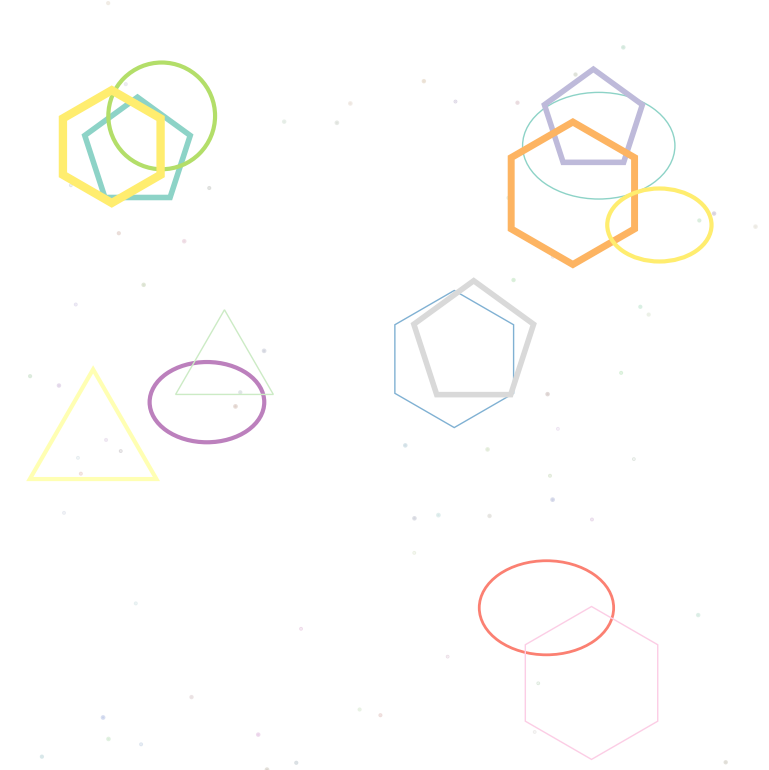[{"shape": "pentagon", "thickness": 2, "radius": 0.36, "center": [0.179, 0.802]}, {"shape": "oval", "thickness": 0.5, "radius": 0.49, "center": [0.778, 0.811]}, {"shape": "triangle", "thickness": 1.5, "radius": 0.47, "center": [0.121, 0.425]}, {"shape": "pentagon", "thickness": 2, "radius": 0.33, "center": [0.771, 0.843]}, {"shape": "oval", "thickness": 1, "radius": 0.44, "center": [0.71, 0.211]}, {"shape": "hexagon", "thickness": 0.5, "radius": 0.45, "center": [0.59, 0.534]}, {"shape": "hexagon", "thickness": 2.5, "radius": 0.46, "center": [0.744, 0.749]}, {"shape": "circle", "thickness": 1.5, "radius": 0.35, "center": [0.21, 0.85]}, {"shape": "hexagon", "thickness": 0.5, "radius": 0.5, "center": [0.768, 0.113]}, {"shape": "pentagon", "thickness": 2, "radius": 0.41, "center": [0.615, 0.554]}, {"shape": "oval", "thickness": 1.5, "radius": 0.37, "center": [0.269, 0.478]}, {"shape": "triangle", "thickness": 0.5, "radius": 0.37, "center": [0.292, 0.524]}, {"shape": "hexagon", "thickness": 3, "radius": 0.37, "center": [0.145, 0.81]}, {"shape": "oval", "thickness": 1.5, "radius": 0.34, "center": [0.856, 0.708]}]